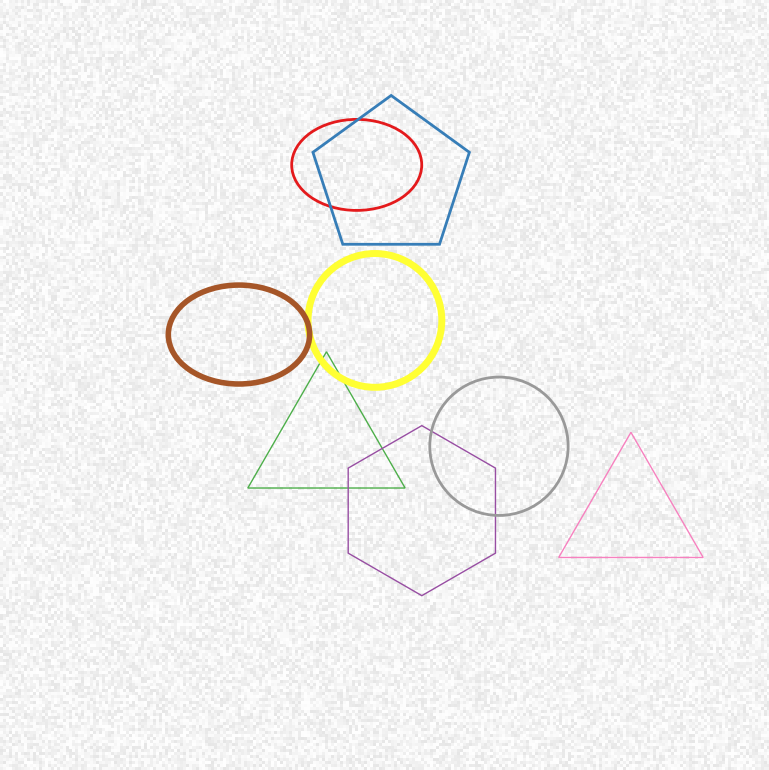[{"shape": "oval", "thickness": 1, "radius": 0.42, "center": [0.463, 0.786]}, {"shape": "pentagon", "thickness": 1, "radius": 0.53, "center": [0.508, 0.769]}, {"shape": "triangle", "thickness": 0.5, "radius": 0.59, "center": [0.424, 0.425]}, {"shape": "hexagon", "thickness": 0.5, "radius": 0.55, "center": [0.548, 0.337]}, {"shape": "circle", "thickness": 2.5, "radius": 0.43, "center": [0.487, 0.584]}, {"shape": "oval", "thickness": 2, "radius": 0.46, "center": [0.31, 0.566]}, {"shape": "triangle", "thickness": 0.5, "radius": 0.54, "center": [0.819, 0.33]}, {"shape": "circle", "thickness": 1, "radius": 0.45, "center": [0.648, 0.42]}]